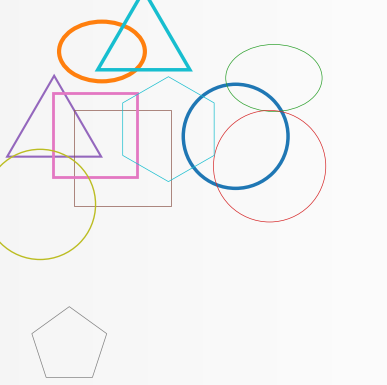[{"shape": "circle", "thickness": 2.5, "radius": 0.68, "center": [0.608, 0.646]}, {"shape": "oval", "thickness": 3, "radius": 0.55, "center": [0.263, 0.866]}, {"shape": "oval", "thickness": 0.5, "radius": 0.62, "center": [0.707, 0.797]}, {"shape": "circle", "thickness": 0.5, "radius": 0.72, "center": [0.696, 0.568]}, {"shape": "triangle", "thickness": 1.5, "radius": 0.7, "center": [0.14, 0.663]}, {"shape": "square", "thickness": 0.5, "radius": 0.62, "center": [0.316, 0.59]}, {"shape": "square", "thickness": 2, "radius": 0.55, "center": [0.245, 0.649]}, {"shape": "pentagon", "thickness": 0.5, "radius": 0.51, "center": [0.179, 0.102]}, {"shape": "circle", "thickness": 1, "radius": 0.72, "center": [0.104, 0.469]}, {"shape": "triangle", "thickness": 2.5, "radius": 0.69, "center": [0.371, 0.887]}, {"shape": "hexagon", "thickness": 0.5, "radius": 0.68, "center": [0.435, 0.665]}]